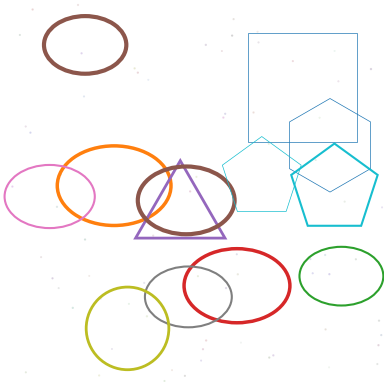[{"shape": "square", "thickness": 0.5, "radius": 0.71, "center": [0.786, 0.774]}, {"shape": "hexagon", "thickness": 0.5, "radius": 0.61, "center": [0.857, 0.623]}, {"shape": "oval", "thickness": 2.5, "radius": 0.74, "center": [0.296, 0.518]}, {"shape": "oval", "thickness": 1.5, "radius": 0.54, "center": [0.887, 0.283]}, {"shape": "oval", "thickness": 2.5, "radius": 0.69, "center": [0.616, 0.258]}, {"shape": "triangle", "thickness": 2, "radius": 0.67, "center": [0.468, 0.449]}, {"shape": "oval", "thickness": 3, "radius": 0.63, "center": [0.484, 0.48]}, {"shape": "oval", "thickness": 3, "radius": 0.53, "center": [0.221, 0.883]}, {"shape": "oval", "thickness": 1.5, "radius": 0.59, "center": [0.129, 0.49]}, {"shape": "oval", "thickness": 1.5, "radius": 0.56, "center": [0.489, 0.229]}, {"shape": "circle", "thickness": 2, "radius": 0.54, "center": [0.331, 0.147]}, {"shape": "pentagon", "thickness": 1.5, "radius": 0.59, "center": [0.869, 0.509]}, {"shape": "pentagon", "thickness": 0.5, "radius": 0.54, "center": [0.68, 0.538]}]